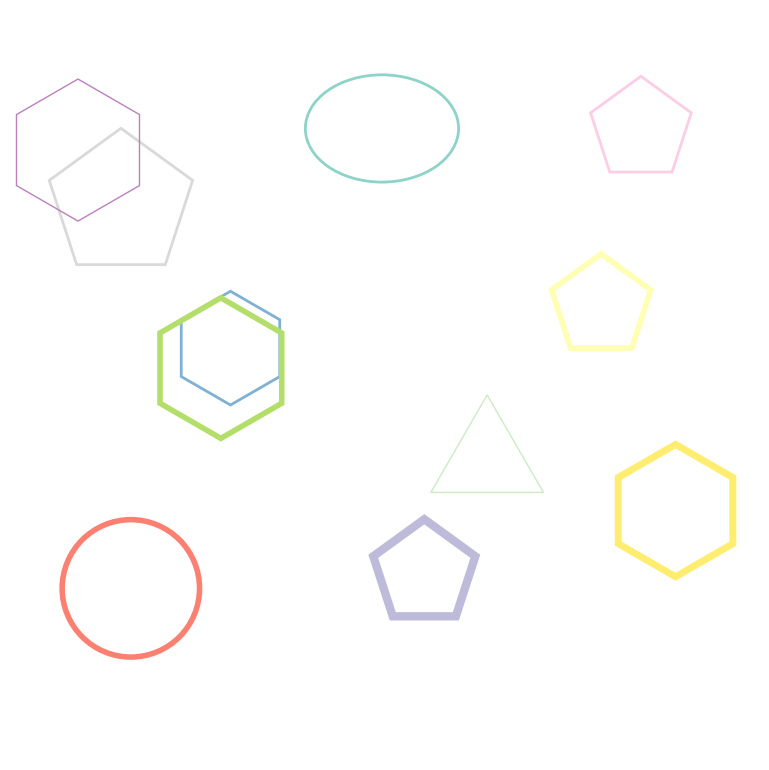[{"shape": "oval", "thickness": 1, "radius": 0.5, "center": [0.496, 0.833]}, {"shape": "pentagon", "thickness": 2, "radius": 0.34, "center": [0.781, 0.603]}, {"shape": "pentagon", "thickness": 3, "radius": 0.35, "center": [0.551, 0.256]}, {"shape": "circle", "thickness": 2, "radius": 0.45, "center": [0.17, 0.236]}, {"shape": "hexagon", "thickness": 1, "radius": 0.37, "center": [0.299, 0.548]}, {"shape": "hexagon", "thickness": 2, "radius": 0.46, "center": [0.287, 0.522]}, {"shape": "pentagon", "thickness": 1, "radius": 0.34, "center": [0.832, 0.832]}, {"shape": "pentagon", "thickness": 1, "radius": 0.49, "center": [0.157, 0.735]}, {"shape": "hexagon", "thickness": 0.5, "radius": 0.46, "center": [0.101, 0.805]}, {"shape": "triangle", "thickness": 0.5, "radius": 0.42, "center": [0.633, 0.403]}, {"shape": "hexagon", "thickness": 2.5, "radius": 0.43, "center": [0.877, 0.337]}]